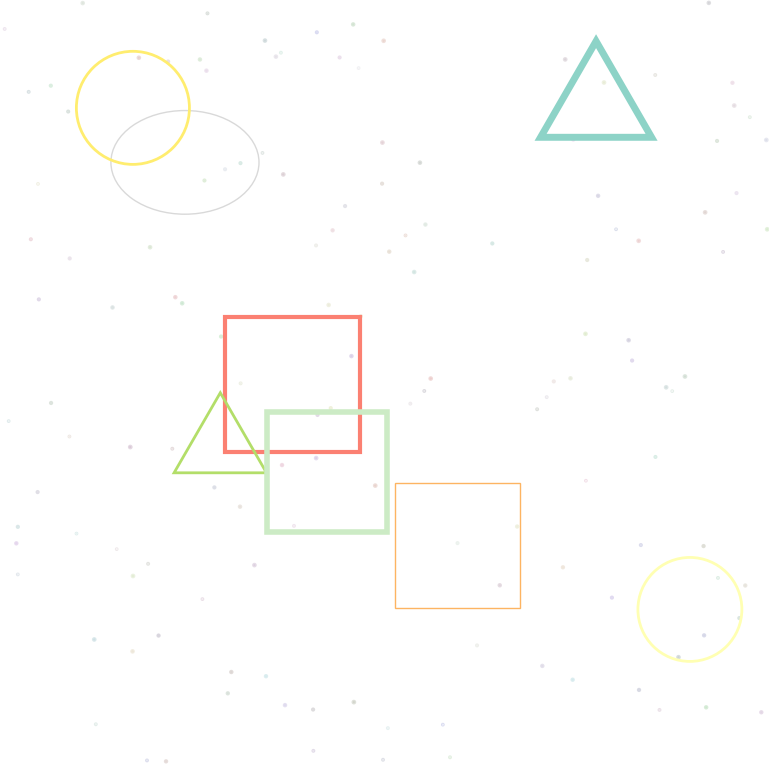[{"shape": "triangle", "thickness": 2.5, "radius": 0.42, "center": [0.774, 0.863]}, {"shape": "circle", "thickness": 1, "radius": 0.34, "center": [0.896, 0.209]}, {"shape": "square", "thickness": 1.5, "radius": 0.44, "center": [0.38, 0.501]}, {"shape": "square", "thickness": 0.5, "radius": 0.41, "center": [0.594, 0.292]}, {"shape": "triangle", "thickness": 1, "radius": 0.35, "center": [0.286, 0.421]}, {"shape": "oval", "thickness": 0.5, "radius": 0.48, "center": [0.24, 0.789]}, {"shape": "square", "thickness": 2, "radius": 0.39, "center": [0.424, 0.387]}, {"shape": "circle", "thickness": 1, "radius": 0.37, "center": [0.173, 0.86]}]